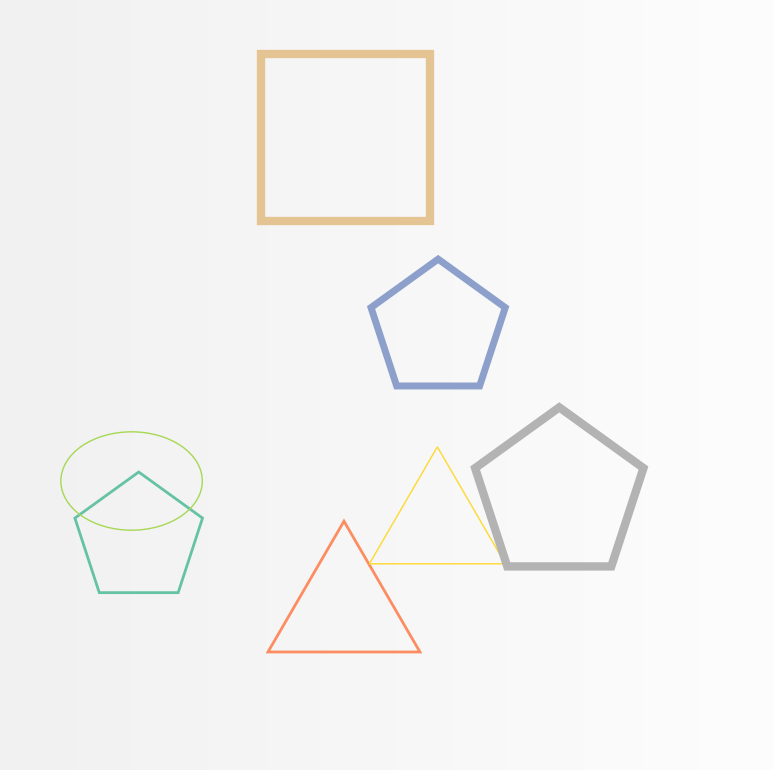[{"shape": "pentagon", "thickness": 1, "radius": 0.43, "center": [0.179, 0.3]}, {"shape": "triangle", "thickness": 1, "radius": 0.57, "center": [0.444, 0.21]}, {"shape": "pentagon", "thickness": 2.5, "radius": 0.46, "center": [0.565, 0.572]}, {"shape": "oval", "thickness": 0.5, "radius": 0.46, "center": [0.17, 0.375]}, {"shape": "triangle", "thickness": 0.5, "radius": 0.51, "center": [0.564, 0.318]}, {"shape": "square", "thickness": 3, "radius": 0.54, "center": [0.446, 0.821]}, {"shape": "pentagon", "thickness": 3, "radius": 0.57, "center": [0.722, 0.357]}]